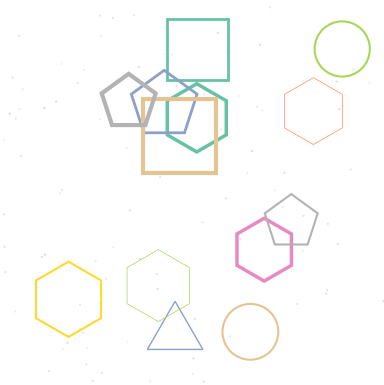[{"shape": "square", "thickness": 2, "radius": 0.4, "center": [0.512, 0.87]}, {"shape": "hexagon", "thickness": 2.5, "radius": 0.44, "center": [0.511, 0.694]}, {"shape": "hexagon", "thickness": 0.5, "radius": 0.43, "center": [0.814, 0.711]}, {"shape": "pentagon", "thickness": 2, "radius": 0.45, "center": [0.426, 0.728]}, {"shape": "triangle", "thickness": 1, "radius": 0.42, "center": [0.455, 0.134]}, {"shape": "hexagon", "thickness": 2.5, "radius": 0.41, "center": [0.686, 0.352]}, {"shape": "circle", "thickness": 1.5, "radius": 0.36, "center": [0.889, 0.873]}, {"shape": "hexagon", "thickness": 0.5, "radius": 0.47, "center": [0.411, 0.258]}, {"shape": "hexagon", "thickness": 1.5, "radius": 0.49, "center": [0.178, 0.223]}, {"shape": "circle", "thickness": 1.5, "radius": 0.36, "center": [0.65, 0.138]}, {"shape": "square", "thickness": 3, "radius": 0.48, "center": [0.466, 0.647]}, {"shape": "pentagon", "thickness": 3, "radius": 0.37, "center": [0.334, 0.735]}, {"shape": "pentagon", "thickness": 1.5, "radius": 0.36, "center": [0.756, 0.424]}]